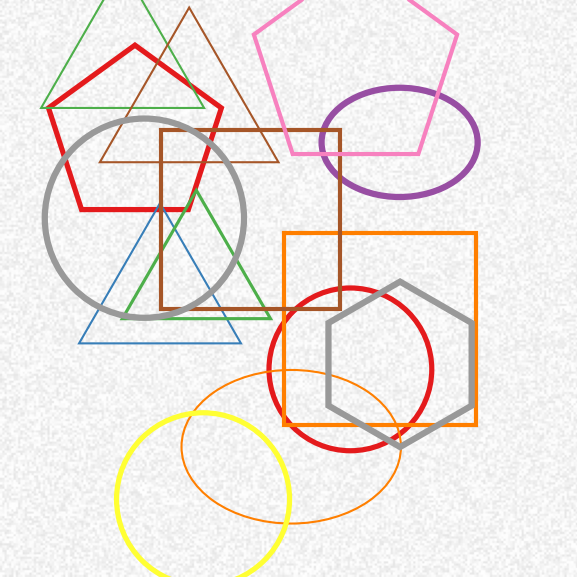[{"shape": "pentagon", "thickness": 2.5, "radius": 0.79, "center": [0.234, 0.764]}, {"shape": "circle", "thickness": 2.5, "radius": 0.7, "center": [0.607, 0.36]}, {"shape": "triangle", "thickness": 1, "radius": 0.81, "center": [0.277, 0.485]}, {"shape": "triangle", "thickness": 1, "radius": 0.81, "center": [0.212, 0.894]}, {"shape": "triangle", "thickness": 1.5, "radius": 0.74, "center": [0.34, 0.521]}, {"shape": "oval", "thickness": 3, "radius": 0.68, "center": [0.692, 0.753]}, {"shape": "square", "thickness": 2, "radius": 0.83, "center": [0.658, 0.43]}, {"shape": "oval", "thickness": 1, "radius": 0.95, "center": [0.504, 0.226]}, {"shape": "circle", "thickness": 2.5, "radius": 0.75, "center": [0.352, 0.135]}, {"shape": "triangle", "thickness": 1, "radius": 0.89, "center": [0.328, 0.807]}, {"shape": "square", "thickness": 2, "radius": 0.77, "center": [0.434, 0.62]}, {"shape": "pentagon", "thickness": 2, "radius": 0.93, "center": [0.616, 0.882]}, {"shape": "hexagon", "thickness": 3, "radius": 0.72, "center": [0.693, 0.368]}, {"shape": "circle", "thickness": 3, "radius": 0.86, "center": [0.25, 0.621]}]